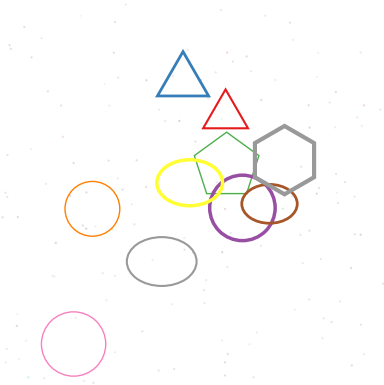[{"shape": "triangle", "thickness": 1.5, "radius": 0.34, "center": [0.586, 0.7]}, {"shape": "triangle", "thickness": 2, "radius": 0.38, "center": [0.475, 0.789]}, {"shape": "pentagon", "thickness": 1, "radius": 0.44, "center": [0.589, 0.568]}, {"shape": "circle", "thickness": 2.5, "radius": 0.43, "center": [0.63, 0.46]}, {"shape": "circle", "thickness": 1, "radius": 0.36, "center": [0.24, 0.458]}, {"shape": "oval", "thickness": 2.5, "radius": 0.43, "center": [0.493, 0.525]}, {"shape": "oval", "thickness": 2, "radius": 0.36, "center": [0.7, 0.471]}, {"shape": "circle", "thickness": 1, "radius": 0.42, "center": [0.191, 0.106]}, {"shape": "hexagon", "thickness": 3, "radius": 0.44, "center": [0.739, 0.584]}, {"shape": "oval", "thickness": 1.5, "radius": 0.45, "center": [0.42, 0.321]}]